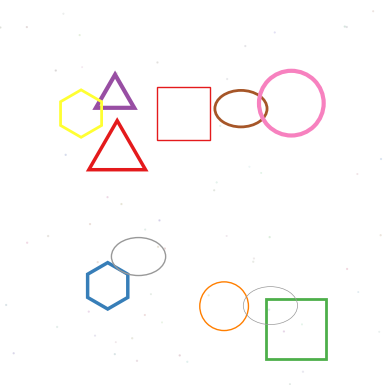[{"shape": "triangle", "thickness": 2.5, "radius": 0.42, "center": [0.304, 0.602]}, {"shape": "square", "thickness": 1, "radius": 0.34, "center": [0.476, 0.705]}, {"shape": "hexagon", "thickness": 2.5, "radius": 0.3, "center": [0.28, 0.258]}, {"shape": "square", "thickness": 2, "radius": 0.39, "center": [0.769, 0.145]}, {"shape": "triangle", "thickness": 3, "radius": 0.29, "center": [0.299, 0.749]}, {"shape": "circle", "thickness": 1, "radius": 0.32, "center": [0.582, 0.205]}, {"shape": "hexagon", "thickness": 2, "radius": 0.31, "center": [0.211, 0.705]}, {"shape": "oval", "thickness": 2, "radius": 0.34, "center": [0.626, 0.718]}, {"shape": "circle", "thickness": 3, "radius": 0.42, "center": [0.757, 0.732]}, {"shape": "oval", "thickness": 0.5, "radius": 0.35, "center": [0.702, 0.206]}, {"shape": "oval", "thickness": 1, "radius": 0.35, "center": [0.36, 0.334]}]